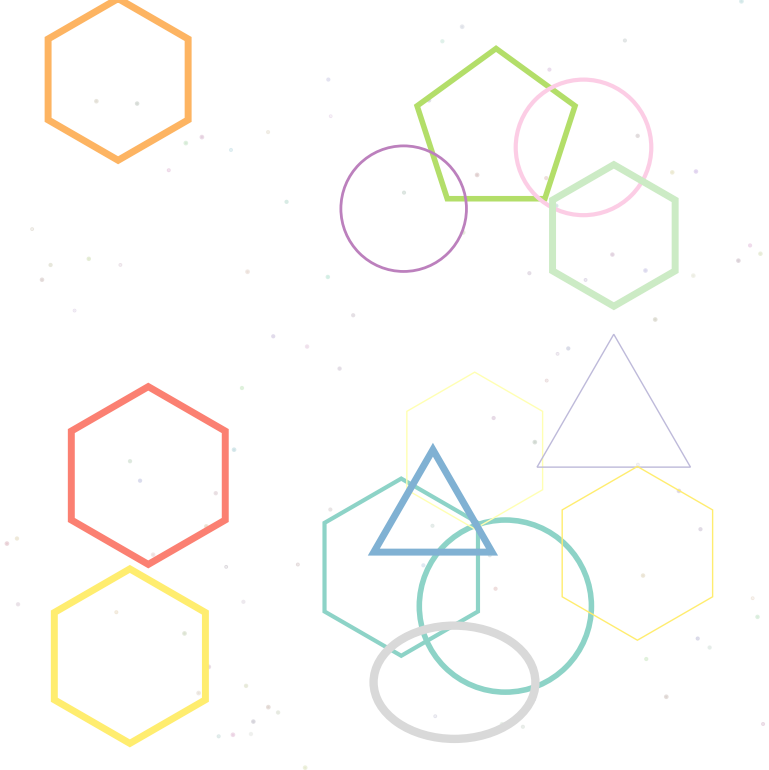[{"shape": "circle", "thickness": 2, "radius": 0.56, "center": [0.656, 0.213]}, {"shape": "hexagon", "thickness": 1.5, "radius": 0.58, "center": [0.521, 0.263]}, {"shape": "hexagon", "thickness": 0.5, "radius": 0.51, "center": [0.617, 0.415]}, {"shape": "triangle", "thickness": 0.5, "radius": 0.58, "center": [0.797, 0.451]}, {"shape": "hexagon", "thickness": 2.5, "radius": 0.58, "center": [0.193, 0.382]}, {"shape": "triangle", "thickness": 2.5, "radius": 0.44, "center": [0.562, 0.327]}, {"shape": "hexagon", "thickness": 2.5, "radius": 0.53, "center": [0.153, 0.897]}, {"shape": "pentagon", "thickness": 2, "radius": 0.54, "center": [0.644, 0.829]}, {"shape": "circle", "thickness": 1.5, "radius": 0.44, "center": [0.758, 0.809]}, {"shape": "oval", "thickness": 3, "radius": 0.53, "center": [0.59, 0.114]}, {"shape": "circle", "thickness": 1, "radius": 0.41, "center": [0.524, 0.729]}, {"shape": "hexagon", "thickness": 2.5, "radius": 0.46, "center": [0.797, 0.694]}, {"shape": "hexagon", "thickness": 0.5, "radius": 0.56, "center": [0.828, 0.281]}, {"shape": "hexagon", "thickness": 2.5, "radius": 0.57, "center": [0.169, 0.148]}]